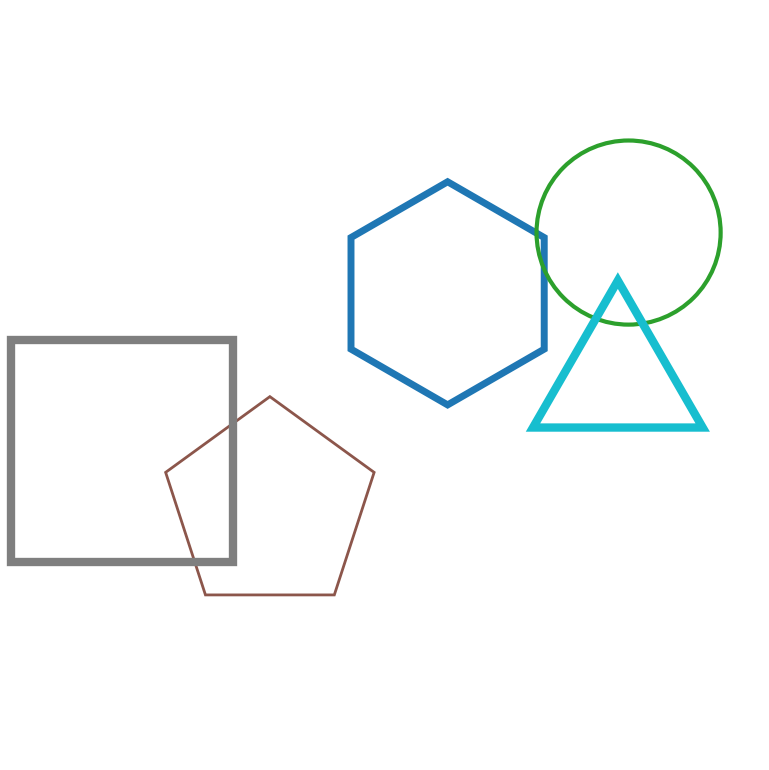[{"shape": "hexagon", "thickness": 2.5, "radius": 0.72, "center": [0.581, 0.619]}, {"shape": "circle", "thickness": 1.5, "radius": 0.6, "center": [0.816, 0.698]}, {"shape": "pentagon", "thickness": 1, "radius": 0.71, "center": [0.35, 0.343]}, {"shape": "square", "thickness": 3, "radius": 0.72, "center": [0.158, 0.414]}, {"shape": "triangle", "thickness": 3, "radius": 0.64, "center": [0.802, 0.508]}]